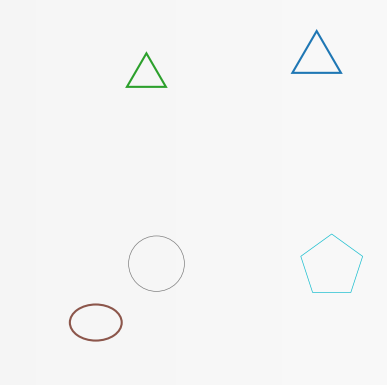[{"shape": "triangle", "thickness": 1.5, "radius": 0.36, "center": [0.817, 0.847]}, {"shape": "triangle", "thickness": 1.5, "radius": 0.29, "center": [0.378, 0.803]}, {"shape": "oval", "thickness": 1.5, "radius": 0.33, "center": [0.247, 0.162]}, {"shape": "circle", "thickness": 0.5, "radius": 0.36, "center": [0.404, 0.315]}, {"shape": "pentagon", "thickness": 0.5, "radius": 0.42, "center": [0.856, 0.308]}]